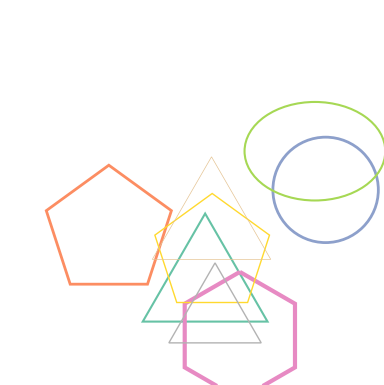[{"shape": "triangle", "thickness": 1.5, "radius": 0.94, "center": [0.533, 0.258]}, {"shape": "pentagon", "thickness": 2, "radius": 0.85, "center": [0.283, 0.4]}, {"shape": "circle", "thickness": 2, "radius": 0.68, "center": [0.846, 0.507]}, {"shape": "hexagon", "thickness": 3, "radius": 0.83, "center": [0.623, 0.128]}, {"shape": "oval", "thickness": 1.5, "radius": 0.91, "center": [0.818, 0.607]}, {"shape": "pentagon", "thickness": 1, "radius": 0.78, "center": [0.551, 0.341]}, {"shape": "triangle", "thickness": 0.5, "radius": 0.89, "center": [0.549, 0.415]}, {"shape": "triangle", "thickness": 1, "radius": 0.69, "center": [0.559, 0.179]}]